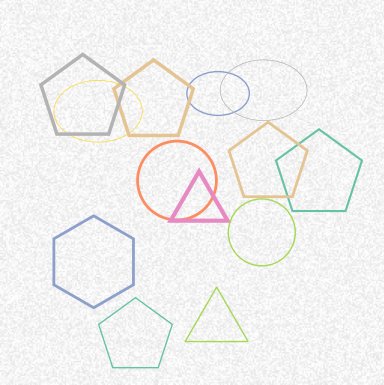[{"shape": "pentagon", "thickness": 1.5, "radius": 0.59, "center": [0.829, 0.547]}, {"shape": "pentagon", "thickness": 1, "radius": 0.5, "center": [0.352, 0.126]}, {"shape": "circle", "thickness": 2, "radius": 0.51, "center": [0.46, 0.531]}, {"shape": "hexagon", "thickness": 2, "radius": 0.6, "center": [0.243, 0.32]}, {"shape": "oval", "thickness": 1, "radius": 0.41, "center": [0.566, 0.757]}, {"shape": "triangle", "thickness": 3, "radius": 0.43, "center": [0.517, 0.469]}, {"shape": "circle", "thickness": 1, "radius": 0.43, "center": [0.68, 0.396]}, {"shape": "triangle", "thickness": 1, "radius": 0.47, "center": [0.563, 0.16]}, {"shape": "oval", "thickness": 0.5, "radius": 0.57, "center": [0.255, 0.711]}, {"shape": "pentagon", "thickness": 2, "radius": 0.54, "center": [0.696, 0.576]}, {"shape": "pentagon", "thickness": 2.5, "radius": 0.54, "center": [0.399, 0.736]}, {"shape": "pentagon", "thickness": 2.5, "radius": 0.57, "center": [0.215, 0.744]}, {"shape": "oval", "thickness": 0.5, "radius": 0.56, "center": [0.685, 0.766]}]